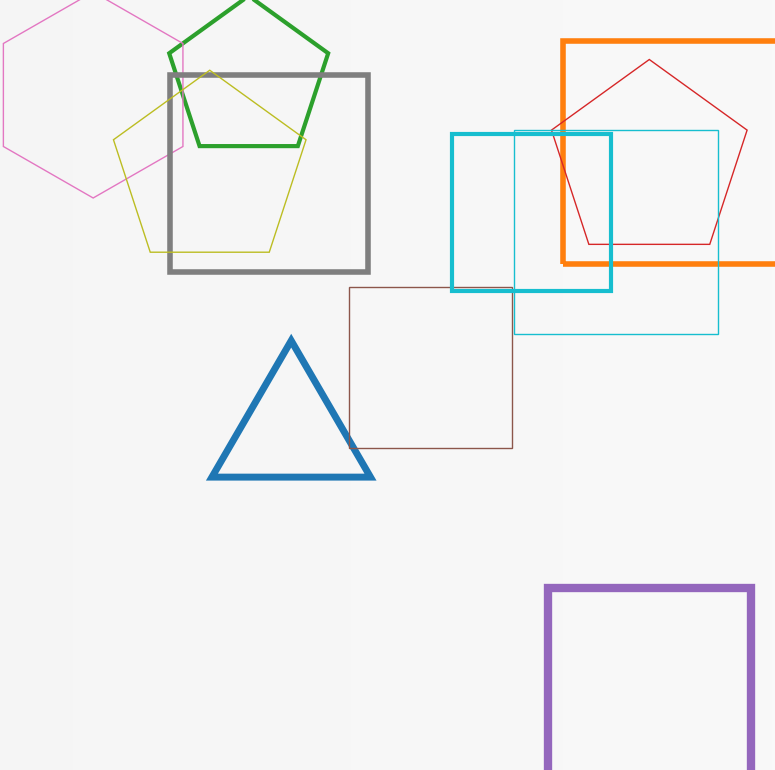[{"shape": "triangle", "thickness": 2.5, "radius": 0.59, "center": [0.376, 0.439]}, {"shape": "square", "thickness": 2, "radius": 0.72, "center": [0.872, 0.801]}, {"shape": "pentagon", "thickness": 1.5, "radius": 0.54, "center": [0.321, 0.897]}, {"shape": "pentagon", "thickness": 0.5, "radius": 0.66, "center": [0.838, 0.79]}, {"shape": "square", "thickness": 3, "radius": 0.66, "center": [0.838, 0.105]}, {"shape": "square", "thickness": 0.5, "radius": 0.52, "center": [0.556, 0.523]}, {"shape": "hexagon", "thickness": 0.5, "radius": 0.67, "center": [0.12, 0.877]}, {"shape": "square", "thickness": 2, "radius": 0.64, "center": [0.347, 0.775]}, {"shape": "pentagon", "thickness": 0.5, "radius": 0.65, "center": [0.271, 0.778]}, {"shape": "square", "thickness": 1.5, "radius": 0.51, "center": [0.686, 0.724]}, {"shape": "square", "thickness": 0.5, "radius": 0.66, "center": [0.795, 0.699]}]